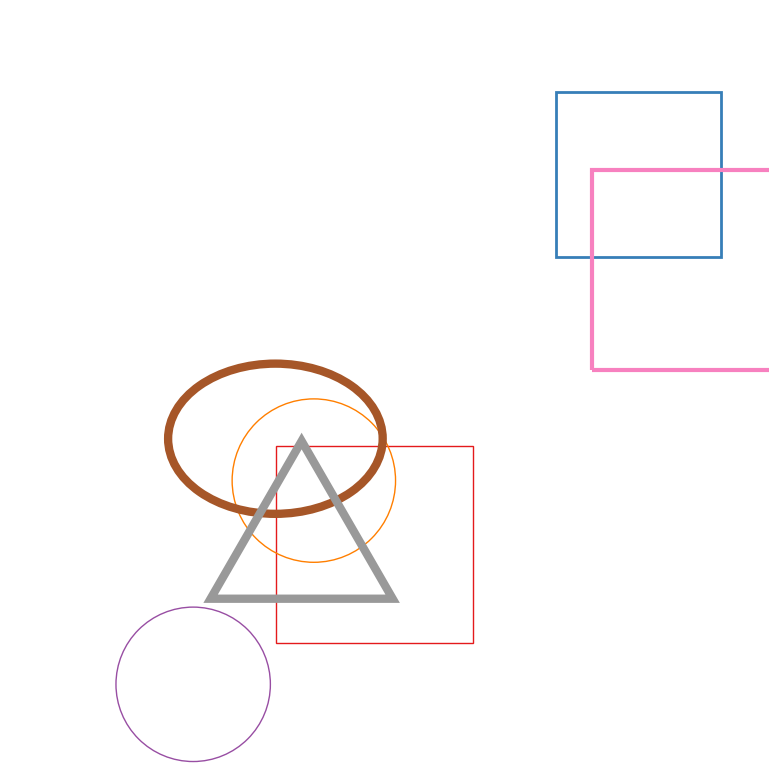[{"shape": "square", "thickness": 0.5, "radius": 0.64, "center": [0.486, 0.293]}, {"shape": "square", "thickness": 1, "radius": 0.54, "center": [0.829, 0.773]}, {"shape": "circle", "thickness": 0.5, "radius": 0.5, "center": [0.251, 0.111]}, {"shape": "circle", "thickness": 0.5, "radius": 0.53, "center": [0.408, 0.376]}, {"shape": "oval", "thickness": 3, "radius": 0.7, "center": [0.358, 0.43]}, {"shape": "square", "thickness": 1.5, "radius": 0.65, "center": [0.899, 0.649]}, {"shape": "triangle", "thickness": 3, "radius": 0.68, "center": [0.392, 0.291]}]